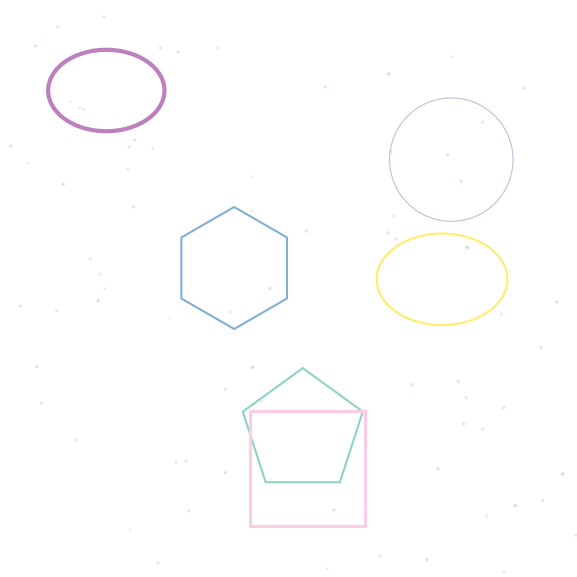[{"shape": "pentagon", "thickness": 1, "radius": 0.55, "center": [0.524, 0.252]}, {"shape": "circle", "thickness": 0.5, "radius": 0.53, "center": [0.781, 0.723]}, {"shape": "hexagon", "thickness": 1, "radius": 0.53, "center": [0.406, 0.535]}, {"shape": "square", "thickness": 1.5, "radius": 0.5, "center": [0.532, 0.188]}, {"shape": "oval", "thickness": 2, "radius": 0.5, "center": [0.184, 0.842]}, {"shape": "oval", "thickness": 1, "radius": 0.57, "center": [0.765, 0.515]}]